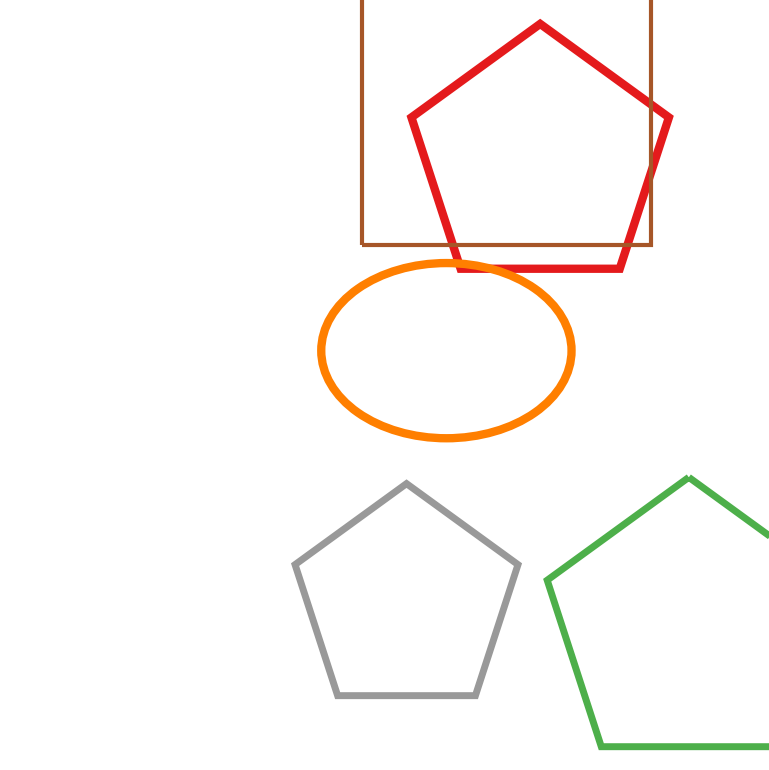[{"shape": "pentagon", "thickness": 3, "radius": 0.88, "center": [0.702, 0.793]}, {"shape": "pentagon", "thickness": 2.5, "radius": 0.97, "center": [0.895, 0.187]}, {"shape": "oval", "thickness": 3, "radius": 0.81, "center": [0.58, 0.545]}, {"shape": "square", "thickness": 1.5, "radius": 0.94, "center": [0.658, 0.87]}, {"shape": "pentagon", "thickness": 2.5, "radius": 0.76, "center": [0.528, 0.22]}]